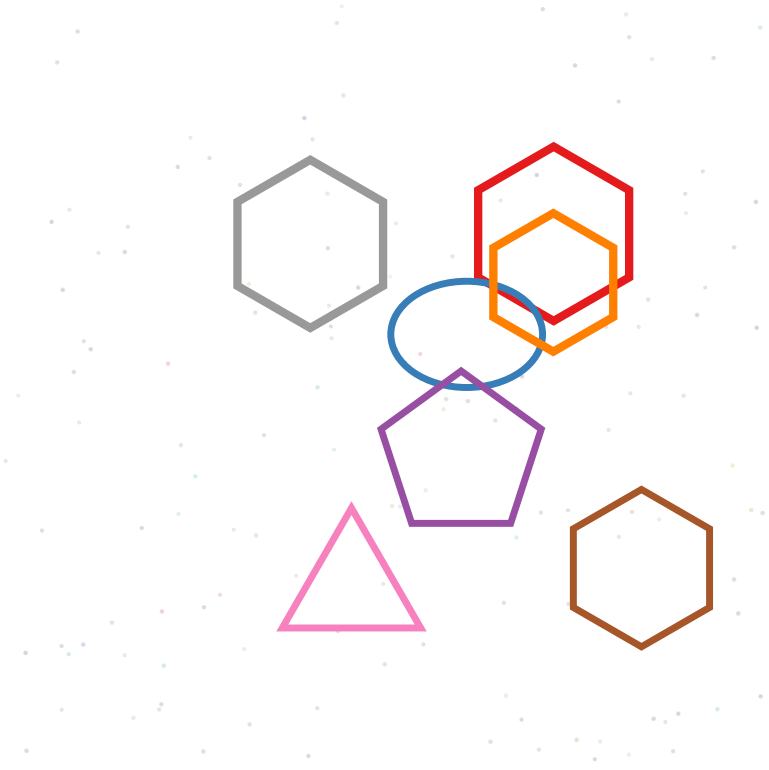[{"shape": "hexagon", "thickness": 3, "radius": 0.57, "center": [0.719, 0.696]}, {"shape": "oval", "thickness": 2.5, "radius": 0.49, "center": [0.606, 0.566]}, {"shape": "pentagon", "thickness": 2.5, "radius": 0.55, "center": [0.599, 0.409]}, {"shape": "hexagon", "thickness": 3, "radius": 0.45, "center": [0.719, 0.633]}, {"shape": "hexagon", "thickness": 2.5, "radius": 0.51, "center": [0.833, 0.262]}, {"shape": "triangle", "thickness": 2.5, "radius": 0.52, "center": [0.456, 0.236]}, {"shape": "hexagon", "thickness": 3, "radius": 0.55, "center": [0.403, 0.683]}]